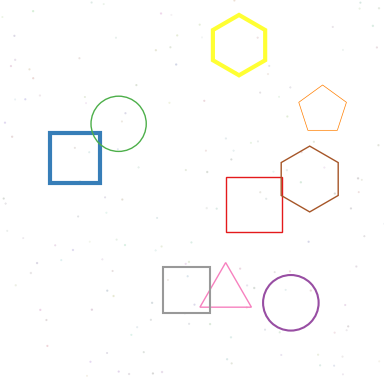[{"shape": "square", "thickness": 1, "radius": 0.36, "center": [0.66, 0.469]}, {"shape": "square", "thickness": 3, "radius": 0.32, "center": [0.195, 0.589]}, {"shape": "circle", "thickness": 1, "radius": 0.36, "center": [0.308, 0.678]}, {"shape": "circle", "thickness": 1.5, "radius": 0.36, "center": [0.755, 0.214]}, {"shape": "pentagon", "thickness": 0.5, "radius": 0.33, "center": [0.838, 0.714]}, {"shape": "hexagon", "thickness": 3, "radius": 0.39, "center": [0.621, 0.883]}, {"shape": "hexagon", "thickness": 1, "radius": 0.43, "center": [0.804, 0.535]}, {"shape": "triangle", "thickness": 1, "radius": 0.39, "center": [0.586, 0.241]}, {"shape": "square", "thickness": 1.5, "radius": 0.3, "center": [0.485, 0.246]}]